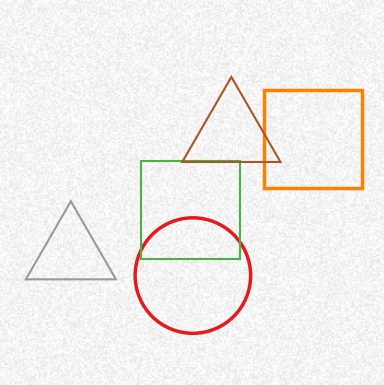[{"shape": "circle", "thickness": 2.5, "radius": 0.75, "center": [0.501, 0.284]}, {"shape": "square", "thickness": 1.5, "radius": 0.64, "center": [0.495, 0.455]}, {"shape": "square", "thickness": 2.5, "radius": 0.64, "center": [0.813, 0.639]}, {"shape": "triangle", "thickness": 1.5, "radius": 0.74, "center": [0.601, 0.653]}, {"shape": "triangle", "thickness": 1.5, "radius": 0.68, "center": [0.184, 0.342]}]